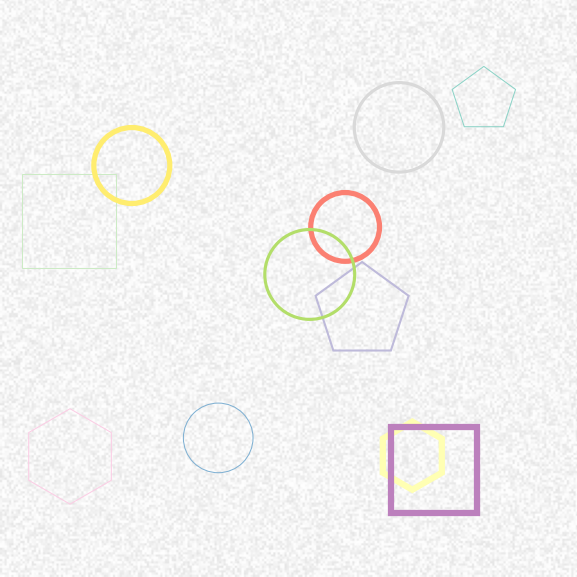[{"shape": "pentagon", "thickness": 0.5, "radius": 0.29, "center": [0.838, 0.826]}, {"shape": "hexagon", "thickness": 3, "radius": 0.29, "center": [0.714, 0.21]}, {"shape": "pentagon", "thickness": 1, "radius": 0.42, "center": [0.627, 0.461]}, {"shape": "circle", "thickness": 2.5, "radius": 0.3, "center": [0.598, 0.606]}, {"shape": "circle", "thickness": 0.5, "radius": 0.3, "center": [0.378, 0.241]}, {"shape": "circle", "thickness": 1.5, "radius": 0.39, "center": [0.536, 0.524]}, {"shape": "hexagon", "thickness": 0.5, "radius": 0.41, "center": [0.121, 0.209]}, {"shape": "circle", "thickness": 1.5, "radius": 0.39, "center": [0.691, 0.779]}, {"shape": "square", "thickness": 3, "radius": 0.37, "center": [0.751, 0.186]}, {"shape": "square", "thickness": 0.5, "radius": 0.41, "center": [0.119, 0.616]}, {"shape": "circle", "thickness": 2.5, "radius": 0.33, "center": [0.228, 0.713]}]